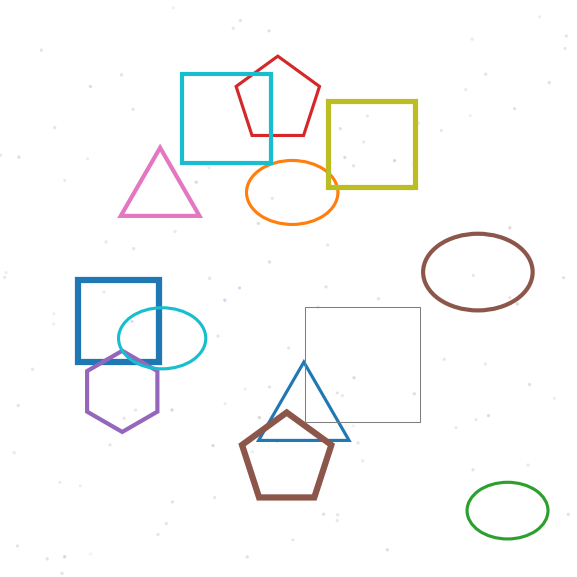[{"shape": "triangle", "thickness": 1.5, "radius": 0.45, "center": [0.526, 0.282]}, {"shape": "square", "thickness": 3, "radius": 0.35, "center": [0.205, 0.443]}, {"shape": "oval", "thickness": 1.5, "radius": 0.4, "center": [0.506, 0.666]}, {"shape": "oval", "thickness": 1.5, "radius": 0.35, "center": [0.879, 0.115]}, {"shape": "pentagon", "thickness": 1.5, "radius": 0.38, "center": [0.481, 0.826]}, {"shape": "hexagon", "thickness": 2, "radius": 0.35, "center": [0.212, 0.321]}, {"shape": "pentagon", "thickness": 3, "radius": 0.41, "center": [0.496, 0.204]}, {"shape": "oval", "thickness": 2, "radius": 0.47, "center": [0.828, 0.528]}, {"shape": "triangle", "thickness": 2, "radius": 0.39, "center": [0.277, 0.665]}, {"shape": "square", "thickness": 0.5, "radius": 0.5, "center": [0.627, 0.368]}, {"shape": "square", "thickness": 2.5, "radius": 0.38, "center": [0.644, 0.75]}, {"shape": "oval", "thickness": 1.5, "radius": 0.38, "center": [0.281, 0.413]}, {"shape": "square", "thickness": 2, "radius": 0.39, "center": [0.393, 0.794]}]